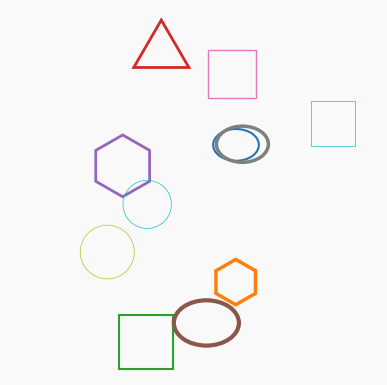[{"shape": "oval", "thickness": 1.5, "radius": 0.29, "center": [0.609, 0.624]}, {"shape": "hexagon", "thickness": 2.5, "radius": 0.29, "center": [0.608, 0.267]}, {"shape": "square", "thickness": 1.5, "radius": 0.35, "center": [0.376, 0.111]}, {"shape": "triangle", "thickness": 2, "radius": 0.41, "center": [0.416, 0.866]}, {"shape": "hexagon", "thickness": 2, "radius": 0.4, "center": [0.317, 0.569]}, {"shape": "oval", "thickness": 3, "radius": 0.42, "center": [0.533, 0.161]}, {"shape": "square", "thickness": 1, "radius": 0.31, "center": [0.598, 0.808]}, {"shape": "oval", "thickness": 2.5, "radius": 0.34, "center": [0.626, 0.625]}, {"shape": "circle", "thickness": 0.5, "radius": 0.35, "center": [0.277, 0.345]}, {"shape": "square", "thickness": 0.5, "radius": 0.29, "center": [0.859, 0.679]}, {"shape": "circle", "thickness": 0.5, "radius": 0.31, "center": [0.38, 0.469]}]